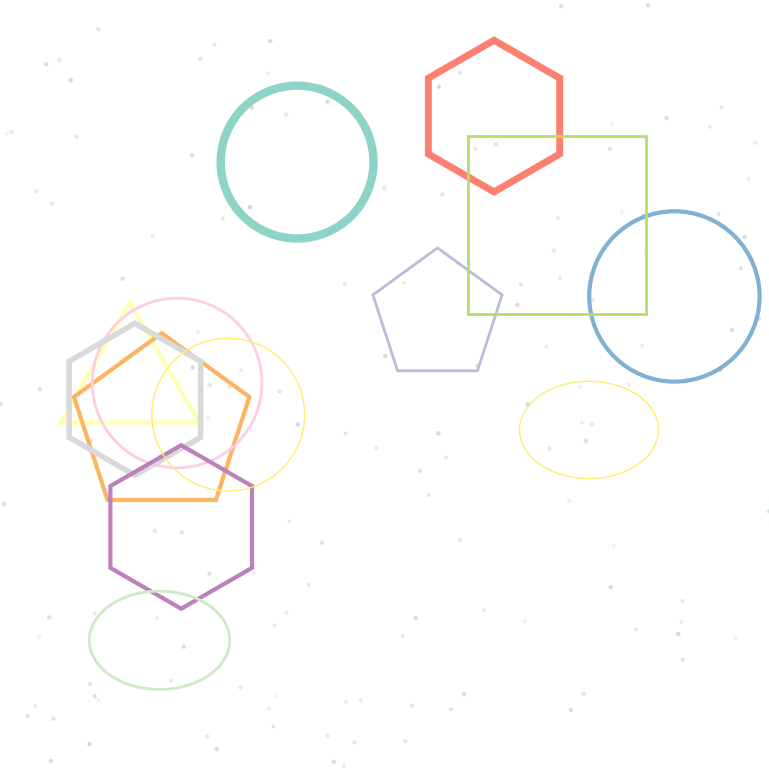[{"shape": "circle", "thickness": 3, "radius": 0.5, "center": [0.386, 0.789]}, {"shape": "triangle", "thickness": 1.5, "radius": 0.52, "center": [0.169, 0.503]}, {"shape": "pentagon", "thickness": 1, "radius": 0.44, "center": [0.568, 0.59]}, {"shape": "hexagon", "thickness": 2.5, "radius": 0.49, "center": [0.642, 0.849]}, {"shape": "circle", "thickness": 1.5, "radius": 0.55, "center": [0.876, 0.615]}, {"shape": "pentagon", "thickness": 1.5, "radius": 0.6, "center": [0.21, 0.448]}, {"shape": "square", "thickness": 1, "radius": 0.58, "center": [0.723, 0.708]}, {"shape": "circle", "thickness": 1, "radius": 0.55, "center": [0.23, 0.503]}, {"shape": "hexagon", "thickness": 2, "radius": 0.49, "center": [0.175, 0.481]}, {"shape": "hexagon", "thickness": 1.5, "radius": 0.53, "center": [0.235, 0.316]}, {"shape": "oval", "thickness": 1, "radius": 0.46, "center": [0.207, 0.168]}, {"shape": "circle", "thickness": 0.5, "radius": 0.5, "center": [0.296, 0.462]}, {"shape": "oval", "thickness": 0.5, "radius": 0.45, "center": [0.765, 0.442]}]